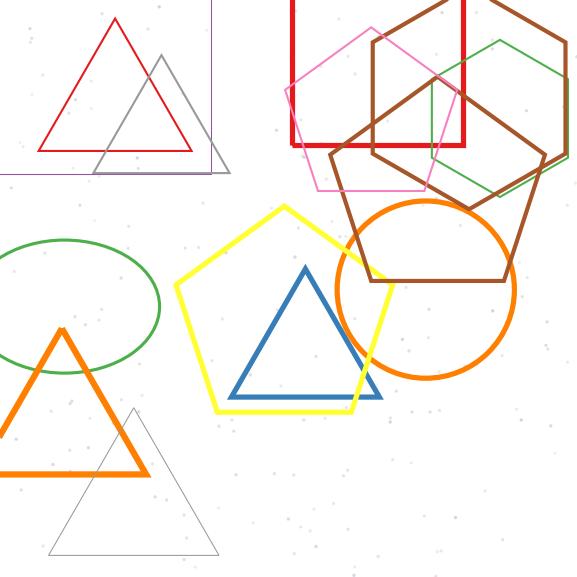[{"shape": "triangle", "thickness": 1, "radius": 0.76, "center": [0.199, 0.814]}, {"shape": "square", "thickness": 2.5, "radius": 0.74, "center": [0.654, 0.896]}, {"shape": "triangle", "thickness": 2.5, "radius": 0.74, "center": [0.529, 0.386]}, {"shape": "oval", "thickness": 1.5, "radius": 0.82, "center": [0.112, 0.468]}, {"shape": "hexagon", "thickness": 1, "radius": 0.68, "center": [0.866, 0.794]}, {"shape": "square", "thickness": 0.5, "radius": 0.95, "center": [0.176, 0.888]}, {"shape": "circle", "thickness": 2.5, "radius": 0.77, "center": [0.737, 0.498]}, {"shape": "triangle", "thickness": 3, "radius": 0.84, "center": [0.107, 0.262]}, {"shape": "pentagon", "thickness": 2.5, "radius": 0.99, "center": [0.492, 0.445]}, {"shape": "hexagon", "thickness": 2, "radius": 0.96, "center": [0.812, 0.829]}, {"shape": "pentagon", "thickness": 2, "radius": 0.98, "center": [0.758, 0.671]}, {"shape": "pentagon", "thickness": 1, "radius": 0.78, "center": [0.643, 0.795]}, {"shape": "triangle", "thickness": 0.5, "radius": 0.85, "center": [0.232, 0.123]}, {"shape": "triangle", "thickness": 1, "radius": 0.68, "center": [0.28, 0.767]}]